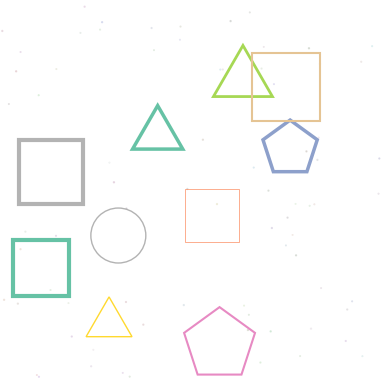[{"shape": "triangle", "thickness": 2.5, "radius": 0.38, "center": [0.41, 0.65]}, {"shape": "square", "thickness": 3, "radius": 0.37, "center": [0.106, 0.304]}, {"shape": "square", "thickness": 0.5, "radius": 0.35, "center": [0.551, 0.44]}, {"shape": "pentagon", "thickness": 2.5, "radius": 0.37, "center": [0.754, 0.614]}, {"shape": "pentagon", "thickness": 1.5, "radius": 0.48, "center": [0.57, 0.105]}, {"shape": "triangle", "thickness": 2, "radius": 0.44, "center": [0.631, 0.793]}, {"shape": "triangle", "thickness": 1, "radius": 0.34, "center": [0.283, 0.16]}, {"shape": "square", "thickness": 1.5, "radius": 0.44, "center": [0.743, 0.774]}, {"shape": "circle", "thickness": 1, "radius": 0.36, "center": [0.307, 0.388]}, {"shape": "square", "thickness": 3, "radius": 0.41, "center": [0.133, 0.553]}]